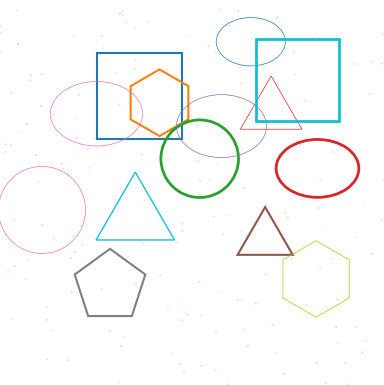[{"shape": "square", "thickness": 1.5, "radius": 0.55, "center": [0.363, 0.751]}, {"shape": "oval", "thickness": 0.5, "radius": 0.45, "center": [0.651, 0.892]}, {"shape": "hexagon", "thickness": 1.5, "radius": 0.43, "center": [0.414, 0.733]}, {"shape": "circle", "thickness": 2, "radius": 0.5, "center": [0.519, 0.588]}, {"shape": "oval", "thickness": 2, "radius": 0.54, "center": [0.825, 0.563]}, {"shape": "triangle", "thickness": 0.5, "radius": 0.46, "center": [0.704, 0.71]}, {"shape": "oval", "thickness": 0.5, "radius": 0.58, "center": [0.575, 0.672]}, {"shape": "triangle", "thickness": 1.5, "radius": 0.41, "center": [0.689, 0.379]}, {"shape": "oval", "thickness": 0.5, "radius": 0.6, "center": [0.251, 0.705]}, {"shape": "circle", "thickness": 0.5, "radius": 0.57, "center": [0.109, 0.455]}, {"shape": "pentagon", "thickness": 1.5, "radius": 0.48, "center": [0.286, 0.257]}, {"shape": "hexagon", "thickness": 0.5, "radius": 0.5, "center": [0.821, 0.276]}, {"shape": "triangle", "thickness": 1, "radius": 0.59, "center": [0.351, 0.435]}, {"shape": "square", "thickness": 2, "radius": 0.53, "center": [0.773, 0.792]}]